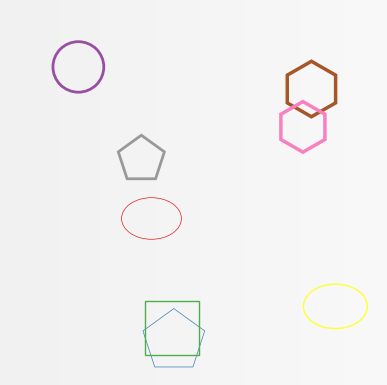[{"shape": "oval", "thickness": 0.5, "radius": 0.39, "center": [0.391, 0.433]}, {"shape": "pentagon", "thickness": 0.5, "radius": 0.42, "center": [0.449, 0.115]}, {"shape": "square", "thickness": 1, "radius": 0.35, "center": [0.444, 0.147]}, {"shape": "circle", "thickness": 2, "radius": 0.33, "center": [0.202, 0.826]}, {"shape": "oval", "thickness": 1, "radius": 0.41, "center": [0.865, 0.204]}, {"shape": "hexagon", "thickness": 2.5, "radius": 0.36, "center": [0.804, 0.769]}, {"shape": "hexagon", "thickness": 2.5, "radius": 0.33, "center": [0.782, 0.67]}, {"shape": "pentagon", "thickness": 2, "radius": 0.31, "center": [0.365, 0.586]}]